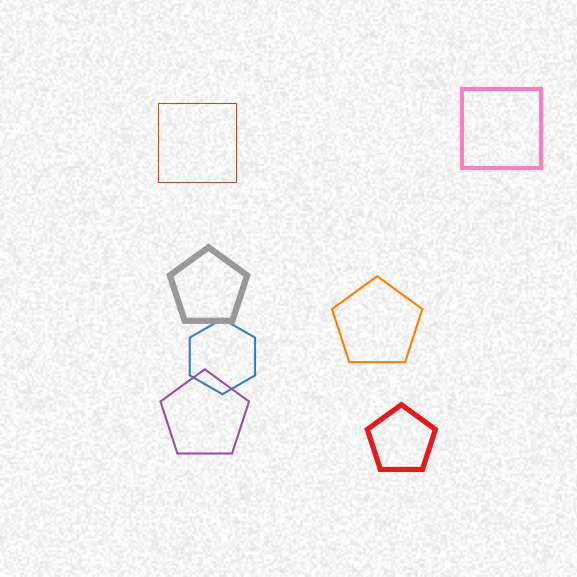[{"shape": "pentagon", "thickness": 2.5, "radius": 0.31, "center": [0.695, 0.236]}, {"shape": "hexagon", "thickness": 1, "radius": 0.33, "center": [0.385, 0.382]}, {"shape": "pentagon", "thickness": 1, "radius": 0.4, "center": [0.355, 0.279]}, {"shape": "pentagon", "thickness": 1, "radius": 0.41, "center": [0.653, 0.439]}, {"shape": "square", "thickness": 0.5, "radius": 0.34, "center": [0.341, 0.753]}, {"shape": "square", "thickness": 2, "radius": 0.34, "center": [0.868, 0.776]}, {"shape": "pentagon", "thickness": 3, "radius": 0.35, "center": [0.361, 0.501]}]